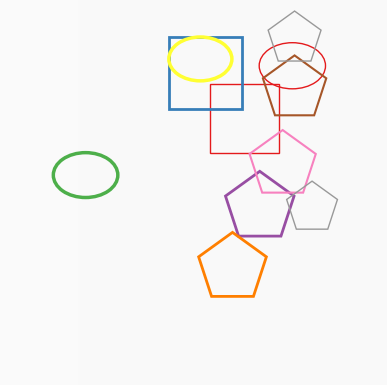[{"shape": "oval", "thickness": 1, "radius": 0.43, "center": [0.754, 0.829]}, {"shape": "square", "thickness": 1, "radius": 0.45, "center": [0.631, 0.693]}, {"shape": "square", "thickness": 2, "radius": 0.47, "center": [0.529, 0.81]}, {"shape": "oval", "thickness": 2.5, "radius": 0.42, "center": [0.221, 0.545]}, {"shape": "pentagon", "thickness": 2, "radius": 0.47, "center": [0.67, 0.462]}, {"shape": "pentagon", "thickness": 2, "radius": 0.46, "center": [0.6, 0.305]}, {"shape": "oval", "thickness": 2.5, "radius": 0.41, "center": [0.517, 0.847]}, {"shape": "pentagon", "thickness": 1.5, "radius": 0.43, "center": [0.76, 0.77]}, {"shape": "pentagon", "thickness": 1.5, "radius": 0.45, "center": [0.729, 0.572]}, {"shape": "pentagon", "thickness": 1, "radius": 0.34, "center": [0.805, 0.461]}, {"shape": "pentagon", "thickness": 1, "radius": 0.36, "center": [0.76, 0.9]}]